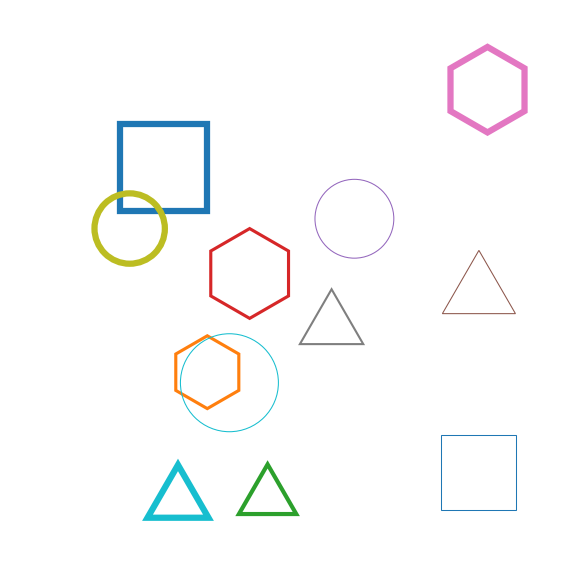[{"shape": "square", "thickness": 0.5, "radius": 0.33, "center": [0.829, 0.181]}, {"shape": "square", "thickness": 3, "radius": 0.38, "center": [0.283, 0.709]}, {"shape": "hexagon", "thickness": 1.5, "radius": 0.32, "center": [0.359, 0.355]}, {"shape": "triangle", "thickness": 2, "radius": 0.29, "center": [0.463, 0.138]}, {"shape": "hexagon", "thickness": 1.5, "radius": 0.39, "center": [0.432, 0.526]}, {"shape": "circle", "thickness": 0.5, "radius": 0.34, "center": [0.614, 0.62]}, {"shape": "triangle", "thickness": 0.5, "radius": 0.37, "center": [0.829, 0.493]}, {"shape": "hexagon", "thickness": 3, "radius": 0.37, "center": [0.844, 0.844]}, {"shape": "triangle", "thickness": 1, "radius": 0.32, "center": [0.574, 0.435]}, {"shape": "circle", "thickness": 3, "radius": 0.3, "center": [0.225, 0.603]}, {"shape": "circle", "thickness": 0.5, "radius": 0.42, "center": [0.397, 0.336]}, {"shape": "triangle", "thickness": 3, "radius": 0.3, "center": [0.308, 0.133]}]